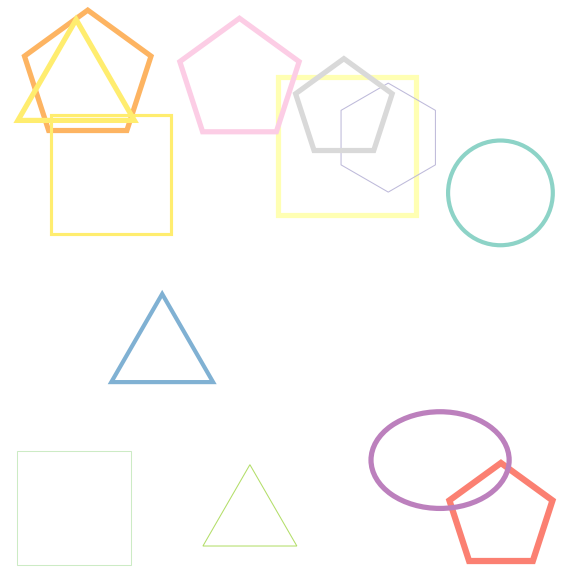[{"shape": "circle", "thickness": 2, "radius": 0.45, "center": [0.867, 0.665]}, {"shape": "square", "thickness": 2.5, "radius": 0.59, "center": [0.601, 0.746]}, {"shape": "hexagon", "thickness": 0.5, "radius": 0.47, "center": [0.672, 0.761]}, {"shape": "pentagon", "thickness": 3, "radius": 0.47, "center": [0.867, 0.104]}, {"shape": "triangle", "thickness": 2, "radius": 0.51, "center": [0.281, 0.388]}, {"shape": "pentagon", "thickness": 2.5, "radius": 0.58, "center": [0.152, 0.866]}, {"shape": "triangle", "thickness": 0.5, "radius": 0.47, "center": [0.433, 0.101]}, {"shape": "pentagon", "thickness": 2.5, "radius": 0.54, "center": [0.415, 0.859]}, {"shape": "pentagon", "thickness": 2.5, "radius": 0.44, "center": [0.595, 0.81]}, {"shape": "oval", "thickness": 2.5, "radius": 0.6, "center": [0.762, 0.202]}, {"shape": "square", "thickness": 0.5, "radius": 0.49, "center": [0.128, 0.12]}, {"shape": "square", "thickness": 1.5, "radius": 0.52, "center": [0.192, 0.697]}, {"shape": "triangle", "thickness": 2.5, "radius": 0.58, "center": [0.132, 0.849]}]